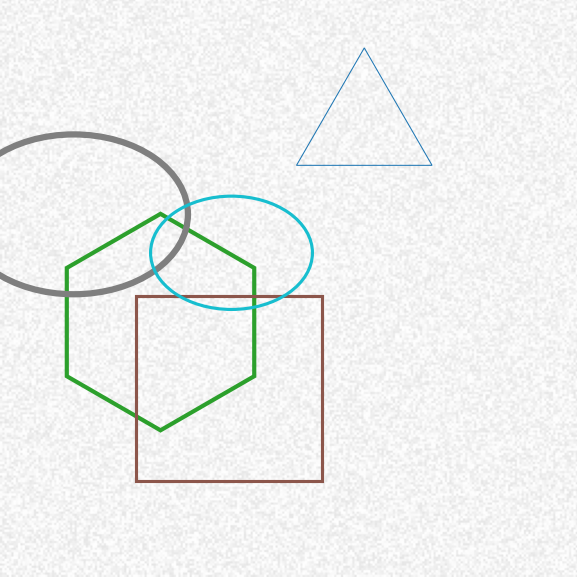[{"shape": "triangle", "thickness": 0.5, "radius": 0.68, "center": [0.631, 0.781]}, {"shape": "hexagon", "thickness": 2, "radius": 0.94, "center": [0.278, 0.441]}, {"shape": "square", "thickness": 1.5, "radius": 0.8, "center": [0.396, 0.326]}, {"shape": "oval", "thickness": 3, "radius": 0.99, "center": [0.128, 0.628]}, {"shape": "oval", "thickness": 1.5, "radius": 0.7, "center": [0.401, 0.561]}]